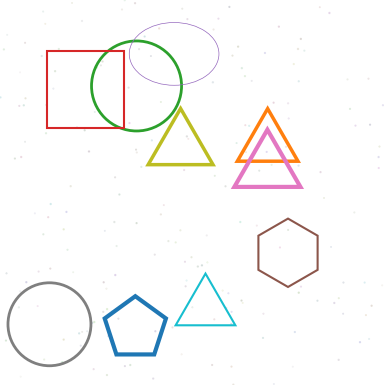[{"shape": "pentagon", "thickness": 3, "radius": 0.42, "center": [0.351, 0.147]}, {"shape": "triangle", "thickness": 2.5, "radius": 0.45, "center": [0.695, 0.627]}, {"shape": "circle", "thickness": 2, "radius": 0.58, "center": [0.355, 0.777]}, {"shape": "square", "thickness": 1.5, "radius": 0.5, "center": [0.222, 0.767]}, {"shape": "oval", "thickness": 0.5, "radius": 0.58, "center": [0.452, 0.86]}, {"shape": "hexagon", "thickness": 1.5, "radius": 0.44, "center": [0.748, 0.343]}, {"shape": "triangle", "thickness": 3, "radius": 0.5, "center": [0.695, 0.564]}, {"shape": "circle", "thickness": 2, "radius": 0.54, "center": [0.128, 0.158]}, {"shape": "triangle", "thickness": 2.5, "radius": 0.49, "center": [0.469, 0.621]}, {"shape": "triangle", "thickness": 1.5, "radius": 0.45, "center": [0.534, 0.2]}]